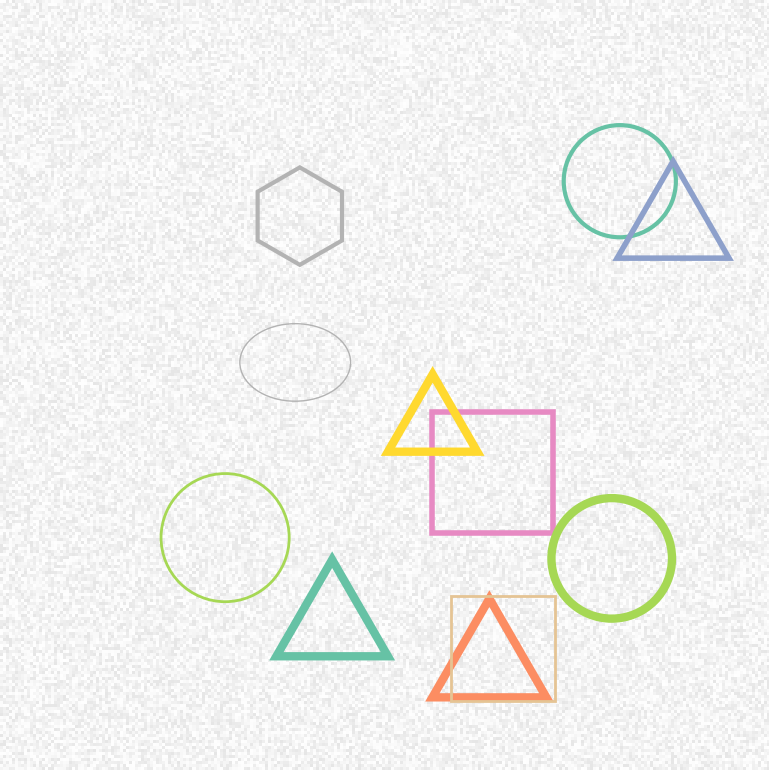[{"shape": "triangle", "thickness": 3, "radius": 0.42, "center": [0.431, 0.19]}, {"shape": "circle", "thickness": 1.5, "radius": 0.36, "center": [0.805, 0.765]}, {"shape": "triangle", "thickness": 3, "radius": 0.43, "center": [0.636, 0.137]}, {"shape": "triangle", "thickness": 2, "radius": 0.42, "center": [0.874, 0.707]}, {"shape": "square", "thickness": 2, "radius": 0.39, "center": [0.639, 0.387]}, {"shape": "circle", "thickness": 1, "radius": 0.42, "center": [0.292, 0.302]}, {"shape": "circle", "thickness": 3, "radius": 0.39, "center": [0.794, 0.275]}, {"shape": "triangle", "thickness": 3, "radius": 0.33, "center": [0.562, 0.447]}, {"shape": "square", "thickness": 1, "radius": 0.34, "center": [0.653, 0.158]}, {"shape": "hexagon", "thickness": 1.5, "radius": 0.32, "center": [0.389, 0.719]}, {"shape": "oval", "thickness": 0.5, "radius": 0.36, "center": [0.383, 0.529]}]